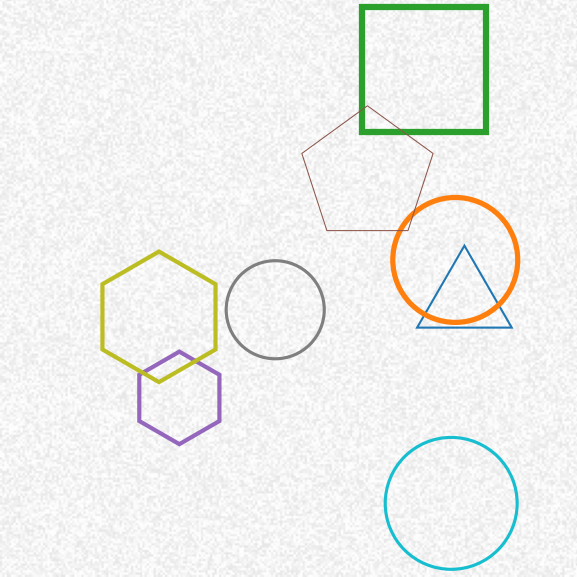[{"shape": "triangle", "thickness": 1, "radius": 0.47, "center": [0.804, 0.479]}, {"shape": "circle", "thickness": 2.5, "radius": 0.54, "center": [0.788, 0.549]}, {"shape": "square", "thickness": 3, "radius": 0.54, "center": [0.734, 0.879]}, {"shape": "hexagon", "thickness": 2, "radius": 0.4, "center": [0.311, 0.31]}, {"shape": "pentagon", "thickness": 0.5, "radius": 0.6, "center": [0.636, 0.696]}, {"shape": "circle", "thickness": 1.5, "radius": 0.42, "center": [0.477, 0.463]}, {"shape": "hexagon", "thickness": 2, "radius": 0.57, "center": [0.275, 0.451]}, {"shape": "circle", "thickness": 1.5, "radius": 0.57, "center": [0.781, 0.128]}]